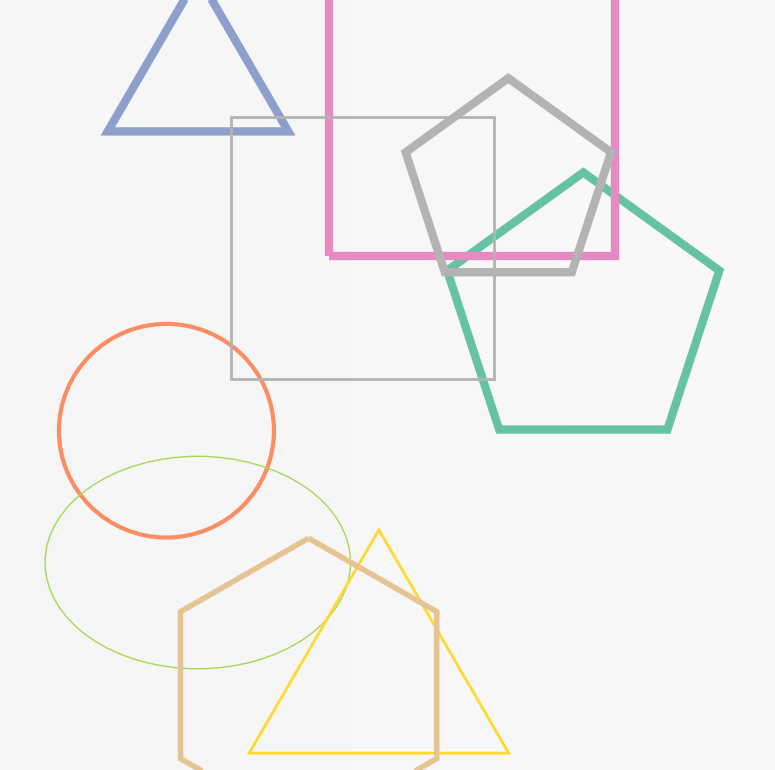[{"shape": "pentagon", "thickness": 3, "radius": 0.92, "center": [0.753, 0.591]}, {"shape": "circle", "thickness": 1.5, "radius": 0.69, "center": [0.215, 0.441]}, {"shape": "triangle", "thickness": 3, "radius": 0.67, "center": [0.256, 0.897]}, {"shape": "square", "thickness": 3, "radius": 0.92, "center": [0.609, 0.852]}, {"shape": "oval", "thickness": 0.5, "radius": 0.99, "center": [0.255, 0.269]}, {"shape": "triangle", "thickness": 1, "radius": 0.97, "center": [0.489, 0.119]}, {"shape": "hexagon", "thickness": 2, "radius": 0.95, "center": [0.398, 0.11]}, {"shape": "square", "thickness": 1, "radius": 0.85, "center": [0.468, 0.678]}, {"shape": "pentagon", "thickness": 3, "radius": 0.7, "center": [0.656, 0.759]}]